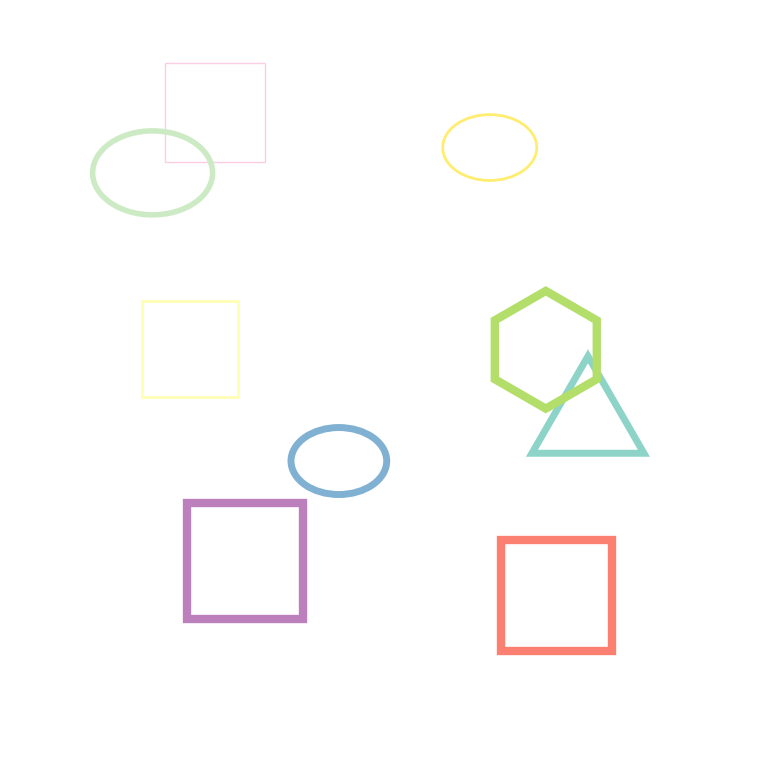[{"shape": "triangle", "thickness": 2.5, "radius": 0.42, "center": [0.764, 0.453]}, {"shape": "square", "thickness": 1, "radius": 0.31, "center": [0.247, 0.547]}, {"shape": "square", "thickness": 3, "radius": 0.36, "center": [0.722, 0.226]}, {"shape": "oval", "thickness": 2.5, "radius": 0.31, "center": [0.44, 0.401]}, {"shape": "hexagon", "thickness": 3, "radius": 0.38, "center": [0.709, 0.546]}, {"shape": "square", "thickness": 0.5, "radius": 0.32, "center": [0.279, 0.854]}, {"shape": "square", "thickness": 3, "radius": 0.38, "center": [0.319, 0.272]}, {"shape": "oval", "thickness": 2, "radius": 0.39, "center": [0.198, 0.776]}, {"shape": "oval", "thickness": 1, "radius": 0.31, "center": [0.636, 0.808]}]